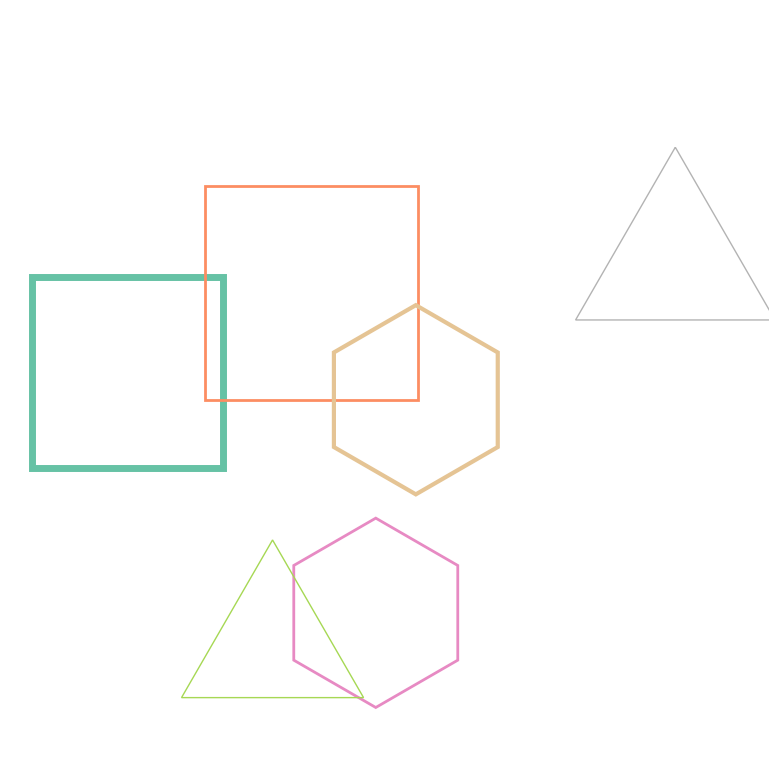[{"shape": "square", "thickness": 2.5, "radius": 0.62, "center": [0.165, 0.516]}, {"shape": "square", "thickness": 1, "radius": 0.69, "center": [0.405, 0.62]}, {"shape": "hexagon", "thickness": 1, "radius": 0.61, "center": [0.488, 0.204]}, {"shape": "triangle", "thickness": 0.5, "radius": 0.68, "center": [0.354, 0.162]}, {"shape": "hexagon", "thickness": 1.5, "radius": 0.61, "center": [0.54, 0.481]}, {"shape": "triangle", "thickness": 0.5, "radius": 0.75, "center": [0.877, 0.659]}]